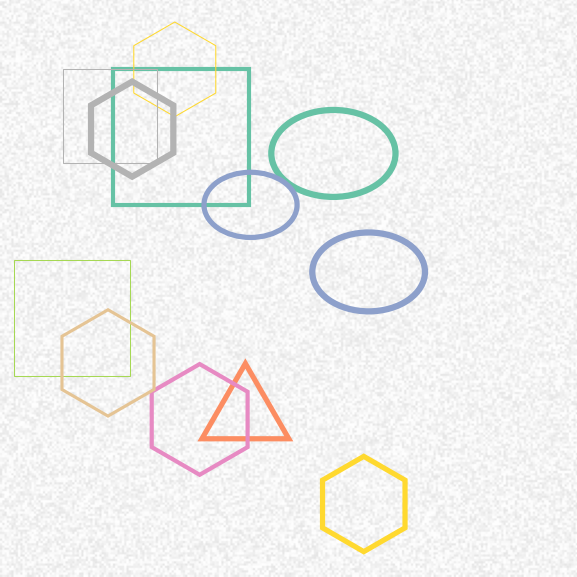[{"shape": "oval", "thickness": 3, "radius": 0.54, "center": [0.577, 0.733]}, {"shape": "square", "thickness": 2, "radius": 0.59, "center": [0.313, 0.762]}, {"shape": "triangle", "thickness": 2.5, "radius": 0.43, "center": [0.425, 0.283]}, {"shape": "oval", "thickness": 3, "radius": 0.49, "center": [0.638, 0.528]}, {"shape": "oval", "thickness": 2.5, "radius": 0.4, "center": [0.434, 0.644]}, {"shape": "hexagon", "thickness": 2, "radius": 0.48, "center": [0.346, 0.273]}, {"shape": "square", "thickness": 0.5, "radius": 0.5, "center": [0.125, 0.448]}, {"shape": "hexagon", "thickness": 2.5, "radius": 0.41, "center": [0.63, 0.126]}, {"shape": "hexagon", "thickness": 0.5, "radius": 0.41, "center": [0.303, 0.879]}, {"shape": "hexagon", "thickness": 1.5, "radius": 0.46, "center": [0.187, 0.371]}, {"shape": "square", "thickness": 0.5, "radius": 0.41, "center": [0.19, 0.798]}, {"shape": "hexagon", "thickness": 3, "radius": 0.41, "center": [0.229, 0.776]}]